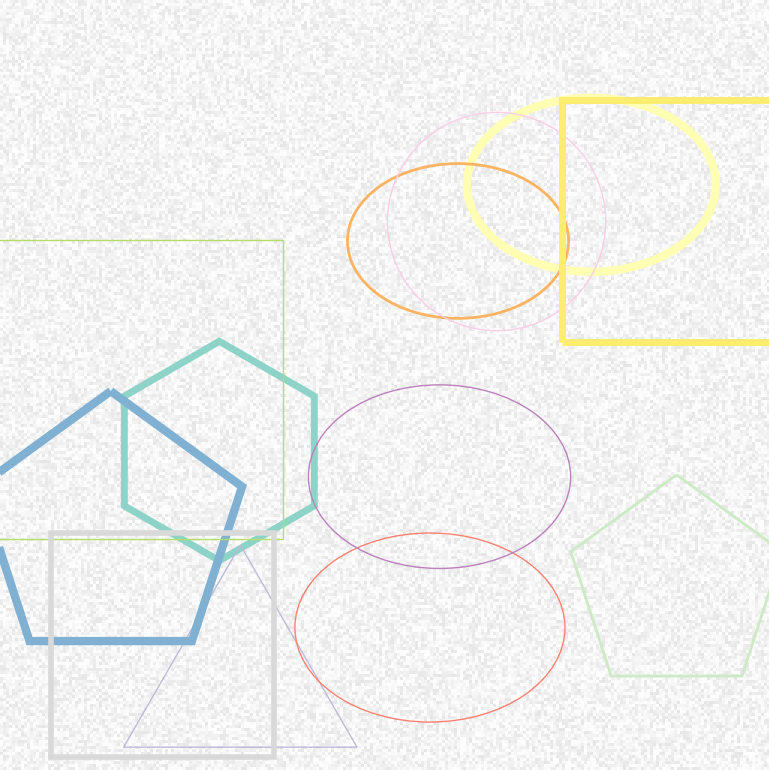[{"shape": "hexagon", "thickness": 2.5, "radius": 0.71, "center": [0.285, 0.414]}, {"shape": "oval", "thickness": 3, "radius": 0.81, "center": [0.768, 0.76]}, {"shape": "triangle", "thickness": 0.5, "radius": 0.88, "center": [0.312, 0.117]}, {"shape": "oval", "thickness": 0.5, "radius": 0.88, "center": [0.558, 0.185]}, {"shape": "pentagon", "thickness": 3, "radius": 0.9, "center": [0.144, 0.313]}, {"shape": "oval", "thickness": 1, "radius": 0.72, "center": [0.595, 0.687]}, {"shape": "square", "thickness": 0.5, "radius": 0.97, "center": [0.174, 0.494]}, {"shape": "circle", "thickness": 0.5, "radius": 0.71, "center": [0.645, 0.712]}, {"shape": "square", "thickness": 2, "radius": 0.73, "center": [0.211, 0.163]}, {"shape": "oval", "thickness": 0.5, "radius": 0.85, "center": [0.571, 0.381]}, {"shape": "pentagon", "thickness": 1, "radius": 0.72, "center": [0.879, 0.239]}, {"shape": "square", "thickness": 2.5, "radius": 0.78, "center": [0.886, 0.713]}]